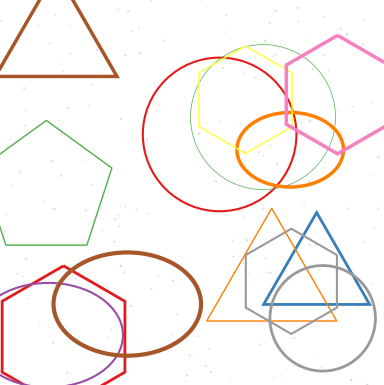[{"shape": "circle", "thickness": 1.5, "radius": 1.0, "center": [0.57, 0.651]}, {"shape": "hexagon", "thickness": 2, "radius": 0.92, "center": [0.165, 0.125]}, {"shape": "triangle", "thickness": 2, "radius": 0.8, "center": [0.822, 0.289]}, {"shape": "pentagon", "thickness": 1, "radius": 0.9, "center": [0.12, 0.508]}, {"shape": "circle", "thickness": 0.5, "radius": 0.94, "center": [0.683, 0.696]}, {"shape": "oval", "thickness": 1.5, "radius": 0.97, "center": [0.125, 0.129]}, {"shape": "triangle", "thickness": 1, "radius": 0.98, "center": [0.706, 0.264]}, {"shape": "oval", "thickness": 2.5, "radius": 0.69, "center": [0.754, 0.611]}, {"shape": "hexagon", "thickness": 1, "radius": 0.7, "center": [0.638, 0.741]}, {"shape": "oval", "thickness": 3, "radius": 0.96, "center": [0.331, 0.21]}, {"shape": "triangle", "thickness": 2.5, "radius": 0.91, "center": [0.146, 0.893]}, {"shape": "hexagon", "thickness": 2.5, "radius": 0.77, "center": [0.877, 0.754]}, {"shape": "hexagon", "thickness": 1.5, "radius": 0.68, "center": [0.757, 0.269]}, {"shape": "circle", "thickness": 2, "radius": 0.69, "center": [0.838, 0.173]}]